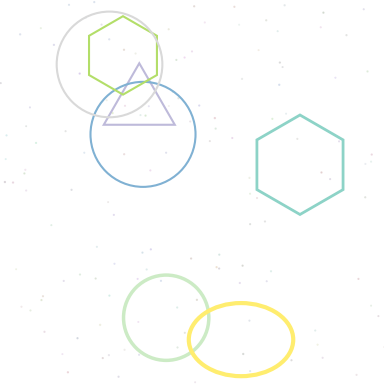[{"shape": "hexagon", "thickness": 2, "radius": 0.65, "center": [0.779, 0.572]}, {"shape": "triangle", "thickness": 1.5, "radius": 0.53, "center": [0.362, 0.729]}, {"shape": "circle", "thickness": 1.5, "radius": 0.68, "center": [0.371, 0.651]}, {"shape": "hexagon", "thickness": 1.5, "radius": 0.51, "center": [0.319, 0.856]}, {"shape": "circle", "thickness": 1.5, "radius": 0.69, "center": [0.284, 0.833]}, {"shape": "circle", "thickness": 2.5, "radius": 0.55, "center": [0.432, 0.175]}, {"shape": "oval", "thickness": 3, "radius": 0.68, "center": [0.626, 0.118]}]